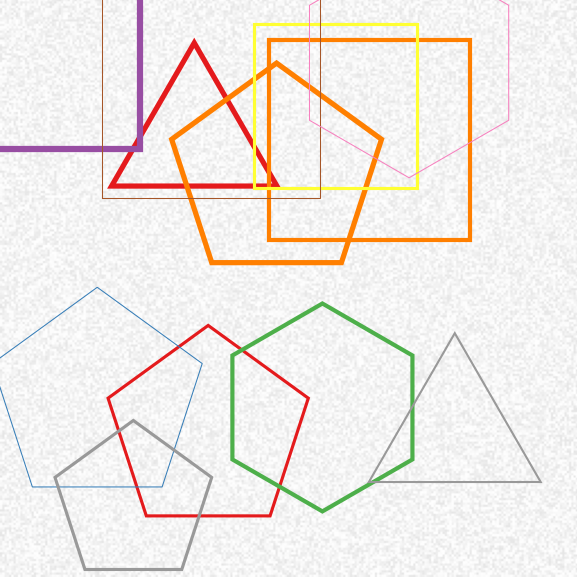[{"shape": "triangle", "thickness": 2.5, "radius": 0.83, "center": [0.336, 0.76]}, {"shape": "pentagon", "thickness": 1.5, "radius": 0.91, "center": [0.361, 0.253]}, {"shape": "pentagon", "thickness": 0.5, "radius": 0.96, "center": [0.168, 0.311]}, {"shape": "hexagon", "thickness": 2, "radius": 0.9, "center": [0.558, 0.294]}, {"shape": "square", "thickness": 3, "radius": 0.69, "center": [0.106, 0.879]}, {"shape": "pentagon", "thickness": 2.5, "radius": 0.96, "center": [0.479, 0.699]}, {"shape": "square", "thickness": 2, "radius": 0.87, "center": [0.64, 0.757]}, {"shape": "square", "thickness": 1.5, "radius": 0.71, "center": [0.581, 0.815]}, {"shape": "square", "thickness": 0.5, "radius": 0.94, "center": [0.365, 0.845]}, {"shape": "hexagon", "thickness": 0.5, "radius": 1.0, "center": [0.708, 0.89]}, {"shape": "triangle", "thickness": 1, "radius": 0.86, "center": [0.788, 0.25]}, {"shape": "pentagon", "thickness": 1.5, "radius": 0.71, "center": [0.231, 0.128]}]